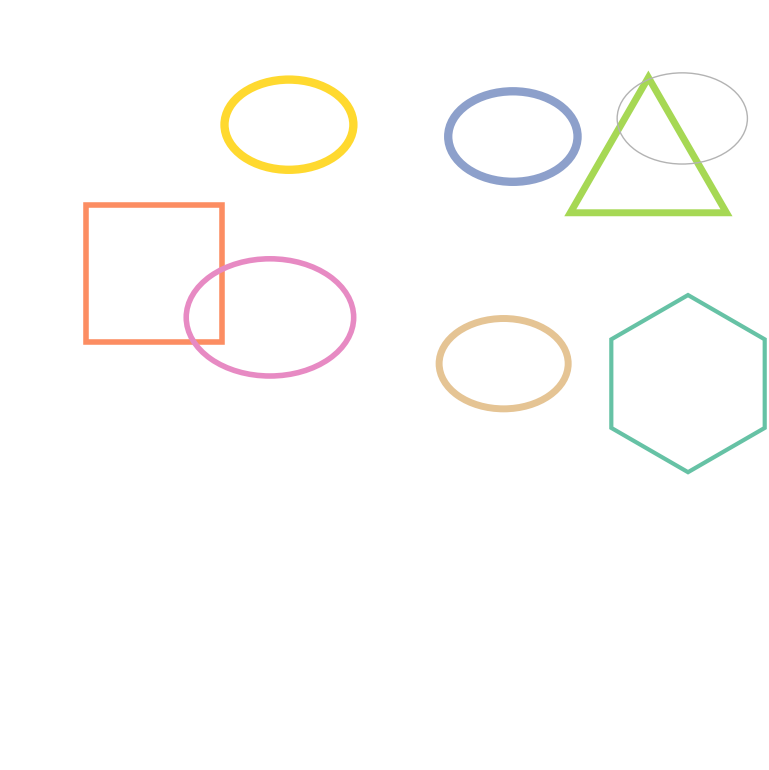[{"shape": "hexagon", "thickness": 1.5, "radius": 0.58, "center": [0.894, 0.502]}, {"shape": "square", "thickness": 2, "radius": 0.44, "center": [0.2, 0.645]}, {"shape": "oval", "thickness": 3, "radius": 0.42, "center": [0.666, 0.823]}, {"shape": "oval", "thickness": 2, "radius": 0.54, "center": [0.351, 0.588]}, {"shape": "triangle", "thickness": 2.5, "radius": 0.59, "center": [0.842, 0.782]}, {"shape": "oval", "thickness": 3, "radius": 0.42, "center": [0.375, 0.838]}, {"shape": "oval", "thickness": 2.5, "radius": 0.42, "center": [0.654, 0.528]}, {"shape": "oval", "thickness": 0.5, "radius": 0.42, "center": [0.886, 0.846]}]